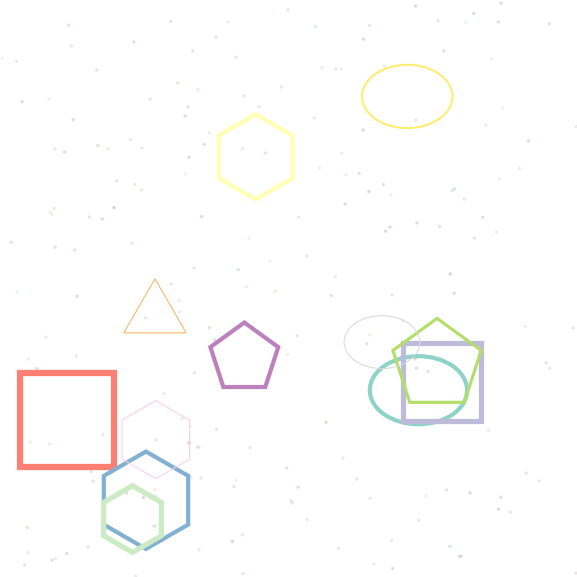[{"shape": "oval", "thickness": 2, "radius": 0.42, "center": [0.725, 0.323]}, {"shape": "hexagon", "thickness": 2, "radius": 0.37, "center": [0.443, 0.728]}, {"shape": "square", "thickness": 2.5, "radius": 0.33, "center": [0.766, 0.337]}, {"shape": "square", "thickness": 3, "radius": 0.41, "center": [0.116, 0.272]}, {"shape": "hexagon", "thickness": 2, "radius": 0.42, "center": [0.253, 0.133]}, {"shape": "triangle", "thickness": 0.5, "radius": 0.31, "center": [0.268, 0.454]}, {"shape": "pentagon", "thickness": 1.5, "radius": 0.4, "center": [0.757, 0.367]}, {"shape": "hexagon", "thickness": 0.5, "radius": 0.34, "center": [0.27, 0.238]}, {"shape": "oval", "thickness": 0.5, "radius": 0.33, "center": [0.661, 0.407]}, {"shape": "pentagon", "thickness": 2, "radius": 0.31, "center": [0.423, 0.379]}, {"shape": "hexagon", "thickness": 2.5, "radius": 0.29, "center": [0.23, 0.1]}, {"shape": "oval", "thickness": 1, "radius": 0.39, "center": [0.705, 0.832]}]